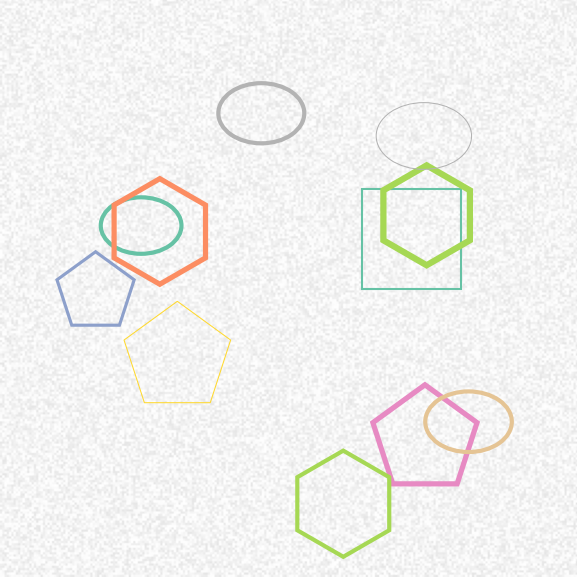[{"shape": "oval", "thickness": 2, "radius": 0.35, "center": [0.244, 0.609]}, {"shape": "square", "thickness": 1, "radius": 0.43, "center": [0.713, 0.585]}, {"shape": "hexagon", "thickness": 2.5, "radius": 0.46, "center": [0.277, 0.598]}, {"shape": "pentagon", "thickness": 1.5, "radius": 0.35, "center": [0.166, 0.493]}, {"shape": "pentagon", "thickness": 2.5, "radius": 0.47, "center": [0.736, 0.238]}, {"shape": "hexagon", "thickness": 3, "radius": 0.43, "center": [0.739, 0.626]}, {"shape": "hexagon", "thickness": 2, "radius": 0.46, "center": [0.594, 0.127]}, {"shape": "pentagon", "thickness": 0.5, "radius": 0.49, "center": [0.307, 0.38]}, {"shape": "oval", "thickness": 2, "radius": 0.37, "center": [0.811, 0.269]}, {"shape": "oval", "thickness": 0.5, "radius": 0.41, "center": [0.734, 0.764]}, {"shape": "oval", "thickness": 2, "radius": 0.37, "center": [0.452, 0.803]}]